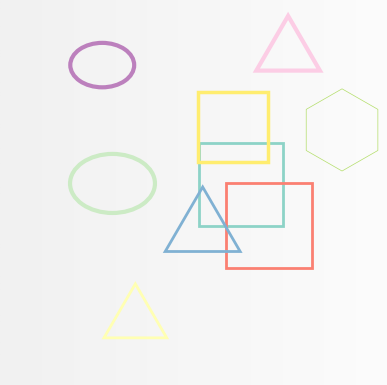[{"shape": "square", "thickness": 2, "radius": 0.54, "center": [0.623, 0.521]}, {"shape": "triangle", "thickness": 2, "radius": 0.47, "center": [0.349, 0.169]}, {"shape": "square", "thickness": 2, "radius": 0.55, "center": [0.694, 0.414]}, {"shape": "triangle", "thickness": 2, "radius": 0.56, "center": [0.523, 0.403]}, {"shape": "hexagon", "thickness": 0.5, "radius": 0.53, "center": [0.883, 0.663]}, {"shape": "triangle", "thickness": 3, "radius": 0.47, "center": [0.743, 0.864]}, {"shape": "oval", "thickness": 3, "radius": 0.41, "center": [0.264, 0.831]}, {"shape": "oval", "thickness": 3, "radius": 0.55, "center": [0.29, 0.524]}, {"shape": "square", "thickness": 2.5, "radius": 0.45, "center": [0.602, 0.671]}]